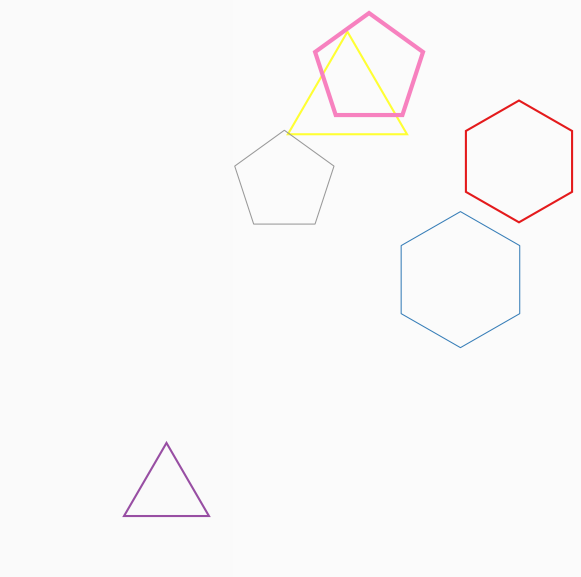[{"shape": "hexagon", "thickness": 1, "radius": 0.53, "center": [0.893, 0.72]}, {"shape": "hexagon", "thickness": 0.5, "radius": 0.59, "center": [0.792, 0.515]}, {"shape": "triangle", "thickness": 1, "radius": 0.42, "center": [0.286, 0.148]}, {"shape": "triangle", "thickness": 1, "radius": 0.59, "center": [0.598, 0.826]}, {"shape": "pentagon", "thickness": 2, "radius": 0.49, "center": [0.635, 0.879]}, {"shape": "pentagon", "thickness": 0.5, "radius": 0.45, "center": [0.489, 0.684]}]